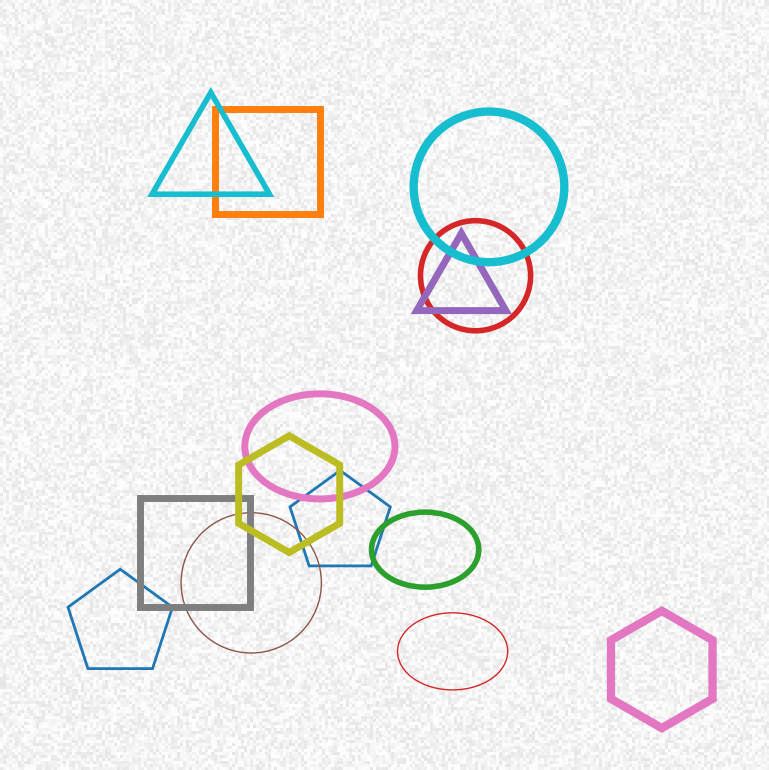[{"shape": "pentagon", "thickness": 1, "radius": 0.34, "center": [0.442, 0.321]}, {"shape": "pentagon", "thickness": 1, "radius": 0.36, "center": [0.156, 0.189]}, {"shape": "square", "thickness": 2.5, "radius": 0.34, "center": [0.347, 0.79]}, {"shape": "oval", "thickness": 2, "radius": 0.35, "center": [0.552, 0.286]}, {"shape": "oval", "thickness": 0.5, "radius": 0.36, "center": [0.588, 0.154]}, {"shape": "circle", "thickness": 2, "radius": 0.36, "center": [0.618, 0.642]}, {"shape": "triangle", "thickness": 2.5, "radius": 0.33, "center": [0.599, 0.63]}, {"shape": "circle", "thickness": 0.5, "radius": 0.46, "center": [0.326, 0.243]}, {"shape": "oval", "thickness": 2.5, "radius": 0.49, "center": [0.415, 0.42]}, {"shape": "hexagon", "thickness": 3, "radius": 0.38, "center": [0.859, 0.131]}, {"shape": "square", "thickness": 2.5, "radius": 0.35, "center": [0.253, 0.282]}, {"shape": "hexagon", "thickness": 2.5, "radius": 0.38, "center": [0.376, 0.358]}, {"shape": "circle", "thickness": 3, "radius": 0.49, "center": [0.635, 0.757]}, {"shape": "triangle", "thickness": 2, "radius": 0.44, "center": [0.274, 0.792]}]